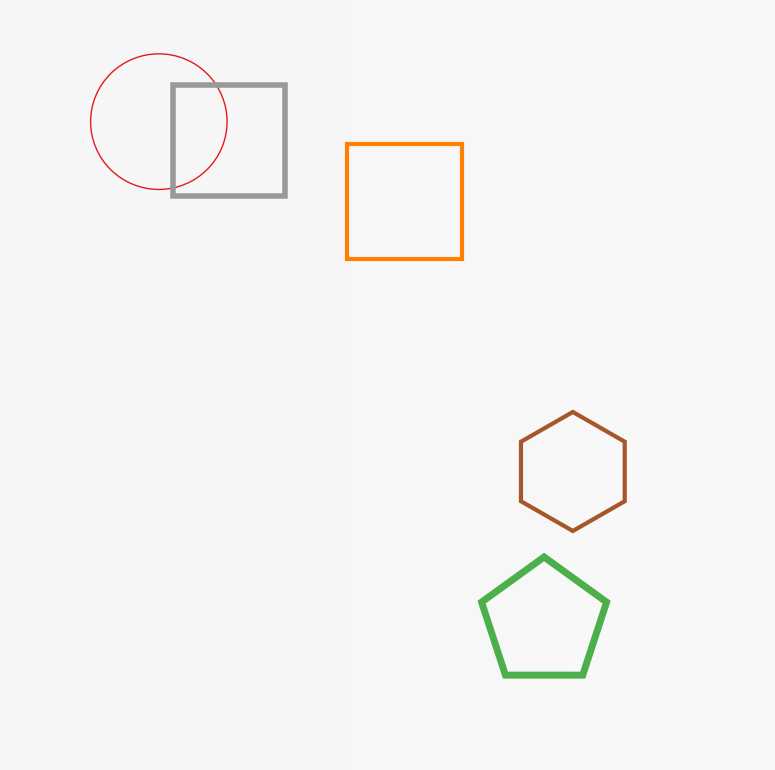[{"shape": "circle", "thickness": 0.5, "radius": 0.44, "center": [0.205, 0.842]}, {"shape": "pentagon", "thickness": 2.5, "radius": 0.42, "center": [0.702, 0.192]}, {"shape": "square", "thickness": 1.5, "radius": 0.37, "center": [0.522, 0.738]}, {"shape": "hexagon", "thickness": 1.5, "radius": 0.39, "center": [0.739, 0.388]}, {"shape": "square", "thickness": 2, "radius": 0.36, "center": [0.296, 0.818]}]